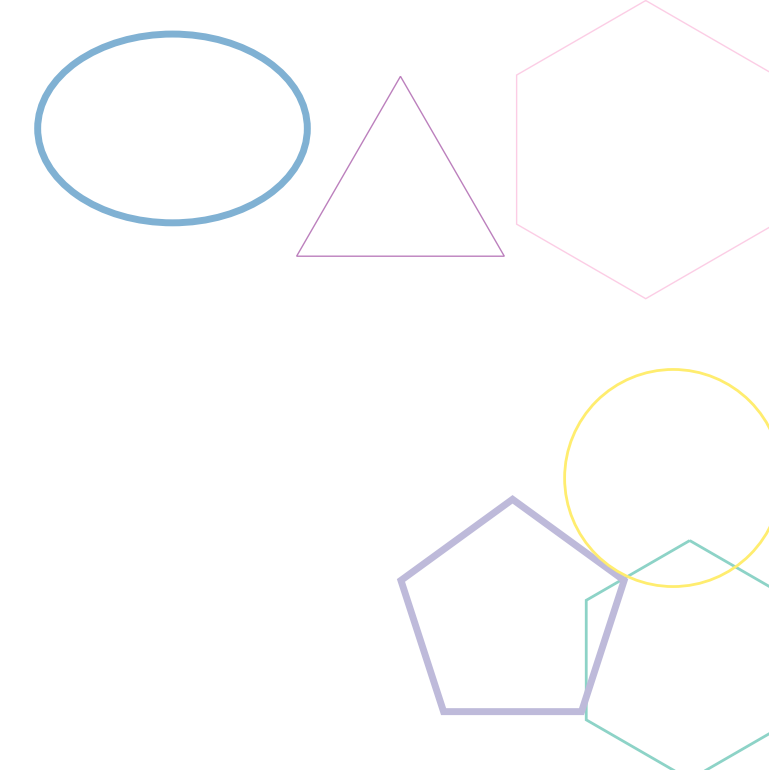[{"shape": "hexagon", "thickness": 1, "radius": 0.78, "center": [0.896, 0.143]}, {"shape": "pentagon", "thickness": 2.5, "radius": 0.76, "center": [0.666, 0.199]}, {"shape": "oval", "thickness": 2.5, "radius": 0.88, "center": [0.224, 0.833]}, {"shape": "hexagon", "thickness": 0.5, "radius": 0.97, "center": [0.839, 0.806]}, {"shape": "triangle", "thickness": 0.5, "radius": 0.78, "center": [0.52, 0.745]}, {"shape": "circle", "thickness": 1, "radius": 0.7, "center": [0.874, 0.379]}]